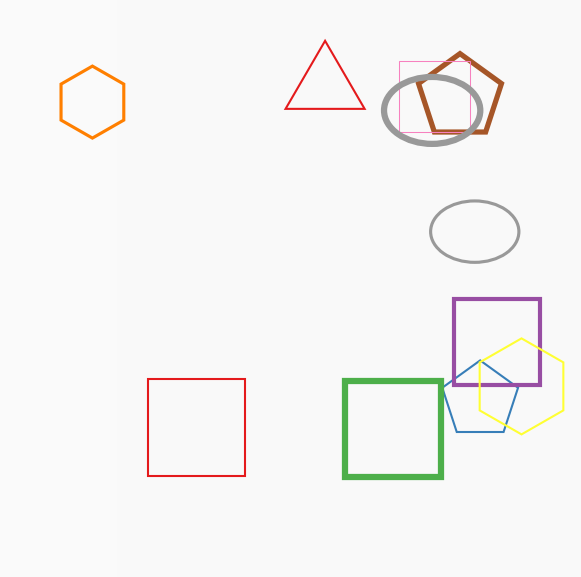[{"shape": "square", "thickness": 1, "radius": 0.42, "center": [0.338, 0.258]}, {"shape": "triangle", "thickness": 1, "radius": 0.39, "center": [0.559, 0.85]}, {"shape": "pentagon", "thickness": 1, "radius": 0.34, "center": [0.826, 0.307]}, {"shape": "square", "thickness": 3, "radius": 0.42, "center": [0.676, 0.257]}, {"shape": "square", "thickness": 2, "radius": 0.37, "center": [0.855, 0.407]}, {"shape": "hexagon", "thickness": 1.5, "radius": 0.31, "center": [0.159, 0.822]}, {"shape": "hexagon", "thickness": 1, "radius": 0.42, "center": [0.897, 0.33]}, {"shape": "pentagon", "thickness": 2.5, "radius": 0.38, "center": [0.791, 0.831]}, {"shape": "square", "thickness": 0.5, "radius": 0.31, "center": [0.748, 0.832]}, {"shape": "oval", "thickness": 1.5, "radius": 0.38, "center": [0.817, 0.598]}, {"shape": "oval", "thickness": 3, "radius": 0.41, "center": [0.744, 0.808]}]